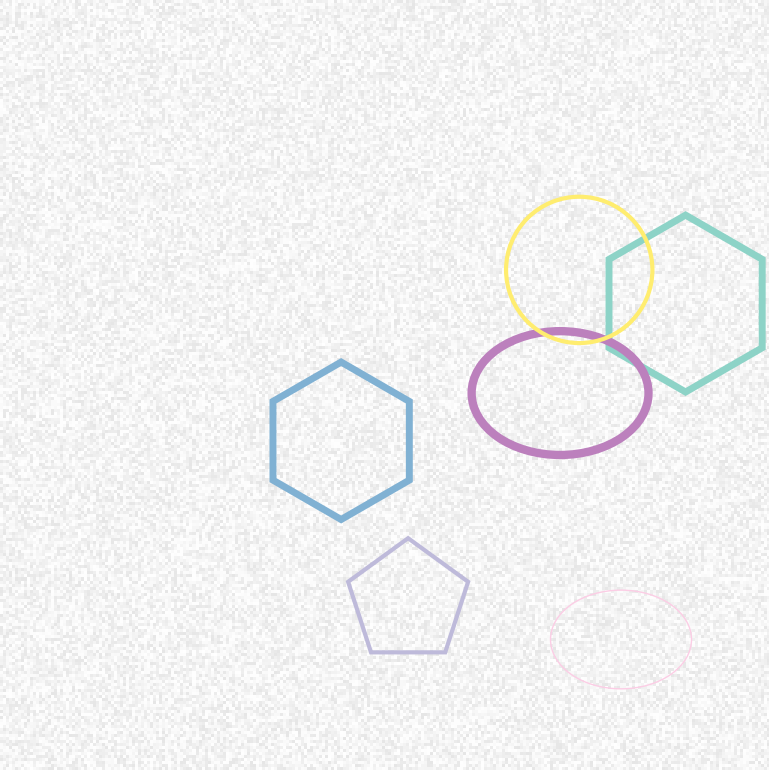[{"shape": "hexagon", "thickness": 2.5, "radius": 0.57, "center": [0.89, 0.606]}, {"shape": "pentagon", "thickness": 1.5, "radius": 0.41, "center": [0.53, 0.219]}, {"shape": "hexagon", "thickness": 2.5, "radius": 0.51, "center": [0.443, 0.428]}, {"shape": "oval", "thickness": 0.5, "radius": 0.46, "center": [0.807, 0.17]}, {"shape": "oval", "thickness": 3, "radius": 0.57, "center": [0.727, 0.49]}, {"shape": "circle", "thickness": 1.5, "radius": 0.48, "center": [0.752, 0.649]}]